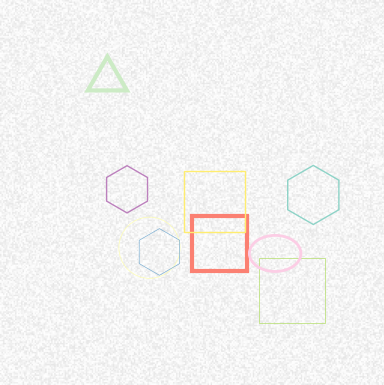[{"shape": "hexagon", "thickness": 1, "radius": 0.38, "center": [0.814, 0.494]}, {"shape": "circle", "thickness": 0.5, "radius": 0.4, "center": [0.388, 0.357]}, {"shape": "square", "thickness": 3, "radius": 0.36, "center": [0.569, 0.367]}, {"shape": "hexagon", "thickness": 0.5, "radius": 0.3, "center": [0.414, 0.346]}, {"shape": "square", "thickness": 0.5, "radius": 0.42, "center": [0.759, 0.246]}, {"shape": "oval", "thickness": 2, "radius": 0.33, "center": [0.715, 0.342]}, {"shape": "hexagon", "thickness": 1, "radius": 0.31, "center": [0.33, 0.508]}, {"shape": "triangle", "thickness": 3, "radius": 0.29, "center": [0.279, 0.794]}, {"shape": "square", "thickness": 1, "radius": 0.39, "center": [0.557, 0.477]}]